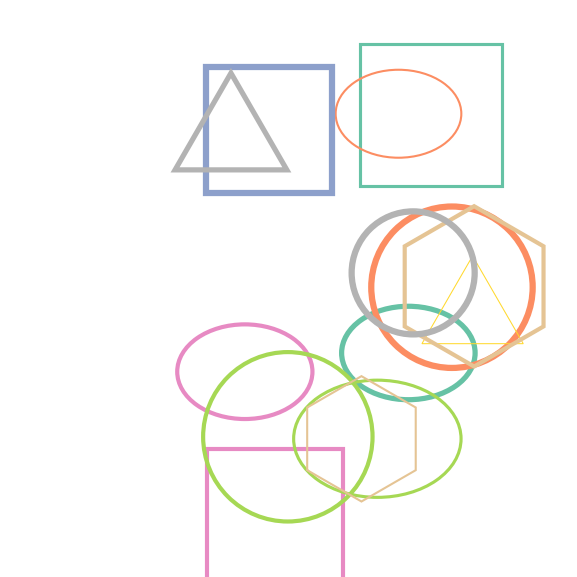[{"shape": "oval", "thickness": 2.5, "radius": 0.58, "center": [0.707, 0.388]}, {"shape": "square", "thickness": 1.5, "radius": 0.61, "center": [0.746, 0.8]}, {"shape": "circle", "thickness": 3, "radius": 0.7, "center": [0.783, 0.502]}, {"shape": "oval", "thickness": 1, "radius": 0.54, "center": [0.69, 0.802]}, {"shape": "square", "thickness": 3, "radius": 0.55, "center": [0.466, 0.775]}, {"shape": "square", "thickness": 2, "radius": 0.59, "center": [0.476, 0.104]}, {"shape": "oval", "thickness": 2, "radius": 0.59, "center": [0.424, 0.356]}, {"shape": "oval", "thickness": 1.5, "radius": 0.72, "center": [0.653, 0.239]}, {"shape": "circle", "thickness": 2, "radius": 0.73, "center": [0.498, 0.243]}, {"shape": "triangle", "thickness": 0.5, "radius": 0.51, "center": [0.818, 0.455]}, {"shape": "hexagon", "thickness": 2, "radius": 0.69, "center": [0.821, 0.503]}, {"shape": "hexagon", "thickness": 1, "radius": 0.54, "center": [0.626, 0.239]}, {"shape": "circle", "thickness": 3, "radius": 0.53, "center": [0.715, 0.527]}, {"shape": "triangle", "thickness": 2.5, "radius": 0.56, "center": [0.4, 0.761]}]